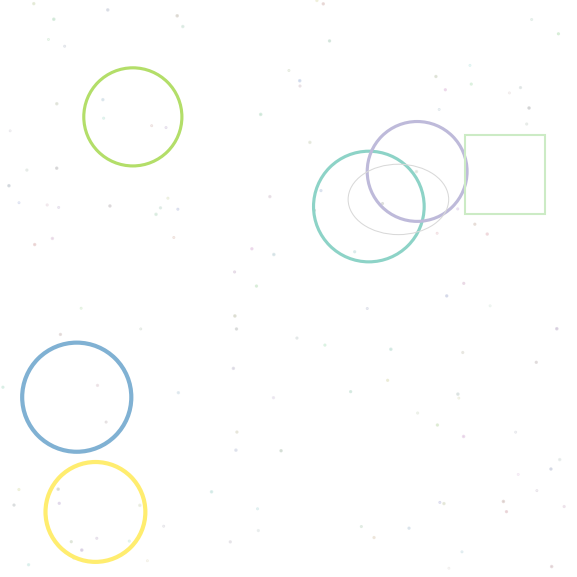[{"shape": "circle", "thickness": 1.5, "radius": 0.48, "center": [0.639, 0.642]}, {"shape": "circle", "thickness": 1.5, "radius": 0.43, "center": [0.722, 0.702]}, {"shape": "circle", "thickness": 2, "radius": 0.47, "center": [0.133, 0.311]}, {"shape": "circle", "thickness": 1.5, "radius": 0.42, "center": [0.23, 0.797]}, {"shape": "oval", "thickness": 0.5, "radius": 0.44, "center": [0.69, 0.654]}, {"shape": "square", "thickness": 1, "radius": 0.34, "center": [0.875, 0.696]}, {"shape": "circle", "thickness": 2, "radius": 0.43, "center": [0.165, 0.113]}]